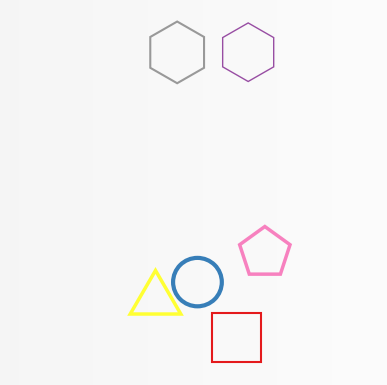[{"shape": "square", "thickness": 1.5, "radius": 0.32, "center": [0.61, 0.124]}, {"shape": "circle", "thickness": 3, "radius": 0.31, "center": [0.51, 0.267]}, {"shape": "hexagon", "thickness": 1, "radius": 0.38, "center": [0.64, 0.864]}, {"shape": "triangle", "thickness": 2.5, "radius": 0.38, "center": [0.401, 0.222]}, {"shape": "pentagon", "thickness": 2.5, "radius": 0.34, "center": [0.683, 0.343]}, {"shape": "hexagon", "thickness": 1.5, "radius": 0.4, "center": [0.457, 0.864]}]